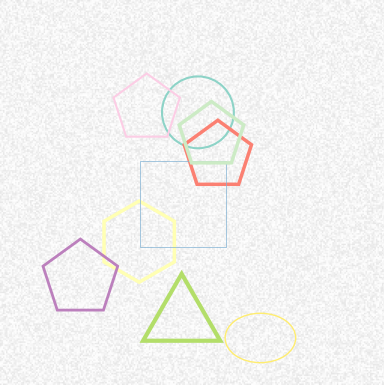[{"shape": "circle", "thickness": 1.5, "radius": 0.47, "center": [0.514, 0.708]}, {"shape": "hexagon", "thickness": 2.5, "radius": 0.53, "center": [0.362, 0.373]}, {"shape": "pentagon", "thickness": 2.5, "radius": 0.46, "center": [0.566, 0.596]}, {"shape": "square", "thickness": 0.5, "radius": 0.56, "center": [0.476, 0.47]}, {"shape": "triangle", "thickness": 3, "radius": 0.58, "center": [0.472, 0.173]}, {"shape": "pentagon", "thickness": 1.5, "radius": 0.45, "center": [0.381, 0.718]}, {"shape": "pentagon", "thickness": 2, "radius": 0.51, "center": [0.209, 0.277]}, {"shape": "pentagon", "thickness": 2.5, "radius": 0.44, "center": [0.549, 0.648]}, {"shape": "oval", "thickness": 1, "radius": 0.46, "center": [0.676, 0.122]}]